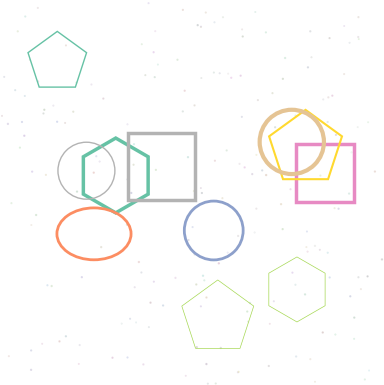[{"shape": "pentagon", "thickness": 1, "radius": 0.4, "center": [0.149, 0.838]}, {"shape": "hexagon", "thickness": 2.5, "radius": 0.49, "center": [0.301, 0.544]}, {"shape": "oval", "thickness": 2, "radius": 0.48, "center": [0.244, 0.393]}, {"shape": "circle", "thickness": 2, "radius": 0.38, "center": [0.555, 0.401]}, {"shape": "square", "thickness": 2.5, "radius": 0.37, "center": [0.845, 0.55]}, {"shape": "pentagon", "thickness": 0.5, "radius": 0.49, "center": [0.566, 0.175]}, {"shape": "hexagon", "thickness": 0.5, "radius": 0.42, "center": [0.771, 0.248]}, {"shape": "pentagon", "thickness": 1.5, "radius": 0.5, "center": [0.794, 0.615]}, {"shape": "circle", "thickness": 3, "radius": 0.42, "center": [0.758, 0.631]}, {"shape": "square", "thickness": 2.5, "radius": 0.43, "center": [0.419, 0.568]}, {"shape": "circle", "thickness": 1, "radius": 0.37, "center": [0.224, 0.557]}]